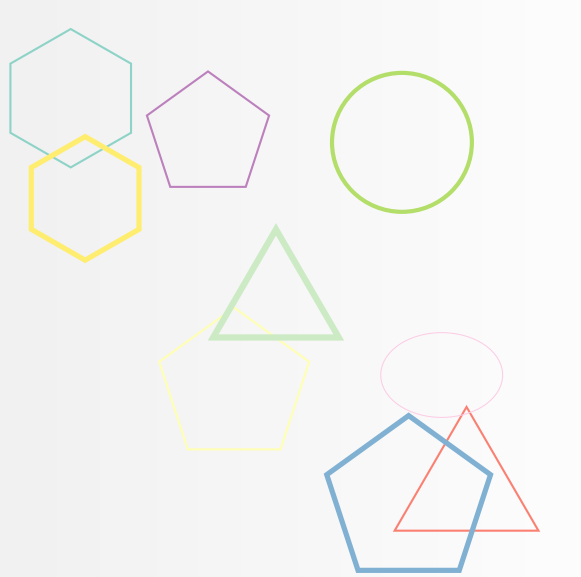[{"shape": "hexagon", "thickness": 1, "radius": 0.6, "center": [0.122, 0.829]}, {"shape": "pentagon", "thickness": 1, "radius": 0.68, "center": [0.403, 0.331]}, {"shape": "triangle", "thickness": 1, "radius": 0.71, "center": [0.803, 0.152]}, {"shape": "pentagon", "thickness": 2.5, "radius": 0.74, "center": [0.703, 0.131]}, {"shape": "circle", "thickness": 2, "radius": 0.6, "center": [0.692, 0.753]}, {"shape": "oval", "thickness": 0.5, "radius": 0.52, "center": [0.76, 0.35]}, {"shape": "pentagon", "thickness": 1, "radius": 0.55, "center": [0.358, 0.765]}, {"shape": "triangle", "thickness": 3, "radius": 0.62, "center": [0.475, 0.477]}, {"shape": "hexagon", "thickness": 2.5, "radius": 0.53, "center": [0.147, 0.656]}]